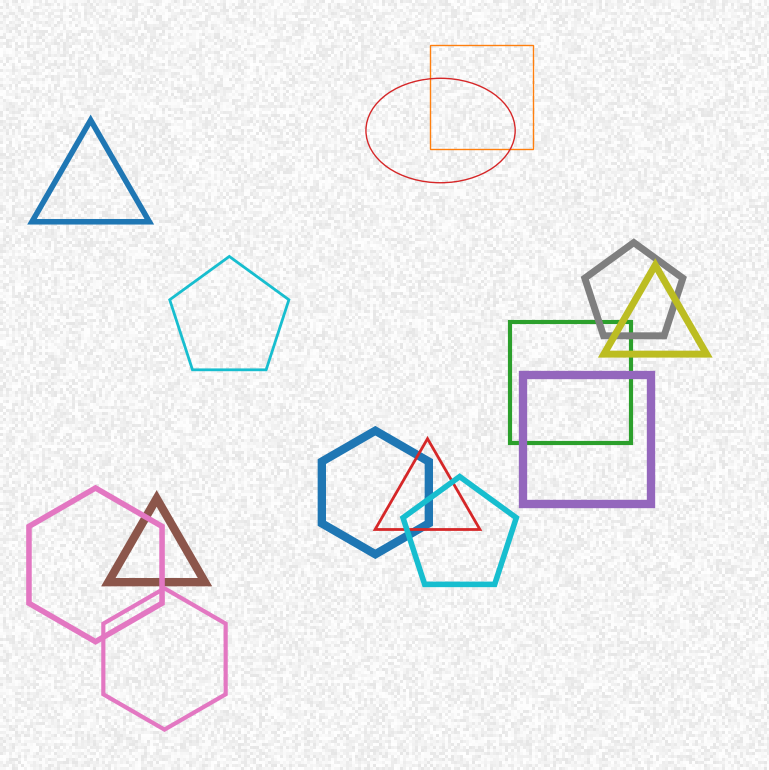[{"shape": "triangle", "thickness": 2, "radius": 0.44, "center": [0.118, 0.756]}, {"shape": "hexagon", "thickness": 3, "radius": 0.4, "center": [0.487, 0.36]}, {"shape": "square", "thickness": 0.5, "radius": 0.34, "center": [0.625, 0.874]}, {"shape": "square", "thickness": 1.5, "radius": 0.39, "center": [0.741, 0.504]}, {"shape": "triangle", "thickness": 1, "radius": 0.39, "center": [0.555, 0.352]}, {"shape": "oval", "thickness": 0.5, "radius": 0.48, "center": [0.572, 0.83]}, {"shape": "square", "thickness": 3, "radius": 0.42, "center": [0.762, 0.429]}, {"shape": "triangle", "thickness": 3, "radius": 0.36, "center": [0.203, 0.28]}, {"shape": "hexagon", "thickness": 2, "radius": 0.5, "center": [0.124, 0.266]}, {"shape": "hexagon", "thickness": 1.5, "radius": 0.46, "center": [0.214, 0.144]}, {"shape": "pentagon", "thickness": 2.5, "radius": 0.33, "center": [0.823, 0.618]}, {"shape": "triangle", "thickness": 2.5, "radius": 0.39, "center": [0.851, 0.579]}, {"shape": "pentagon", "thickness": 2, "radius": 0.39, "center": [0.597, 0.304]}, {"shape": "pentagon", "thickness": 1, "radius": 0.41, "center": [0.298, 0.586]}]